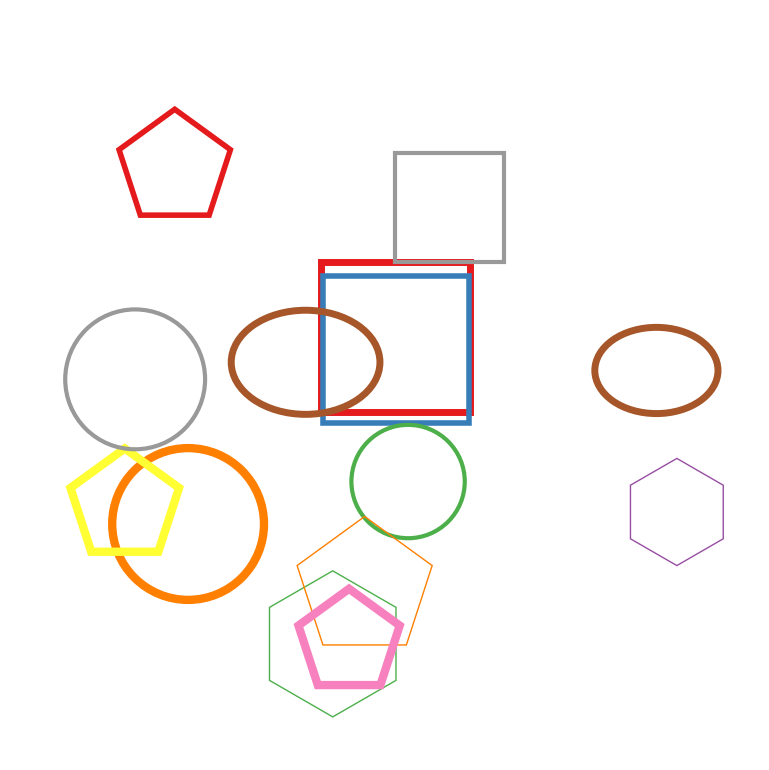[{"shape": "square", "thickness": 2.5, "radius": 0.48, "center": [0.514, 0.563]}, {"shape": "pentagon", "thickness": 2, "radius": 0.38, "center": [0.227, 0.782]}, {"shape": "square", "thickness": 2, "radius": 0.47, "center": [0.514, 0.546]}, {"shape": "circle", "thickness": 1.5, "radius": 0.37, "center": [0.53, 0.375]}, {"shape": "hexagon", "thickness": 0.5, "radius": 0.47, "center": [0.432, 0.164]}, {"shape": "hexagon", "thickness": 0.5, "radius": 0.35, "center": [0.879, 0.335]}, {"shape": "circle", "thickness": 3, "radius": 0.49, "center": [0.244, 0.319]}, {"shape": "pentagon", "thickness": 0.5, "radius": 0.46, "center": [0.474, 0.237]}, {"shape": "pentagon", "thickness": 3, "radius": 0.37, "center": [0.162, 0.343]}, {"shape": "oval", "thickness": 2.5, "radius": 0.48, "center": [0.397, 0.529]}, {"shape": "oval", "thickness": 2.5, "radius": 0.4, "center": [0.852, 0.519]}, {"shape": "pentagon", "thickness": 3, "radius": 0.35, "center": [0.453, 0.166]}, {"shape": "circle", "thickness": 1.5, "radius": 0.45, "center": [0.176, 0.507]}, {"shape": "square", "thickness": 1.5, "radius": 0.35, "center": [0.584, 0.73]}]